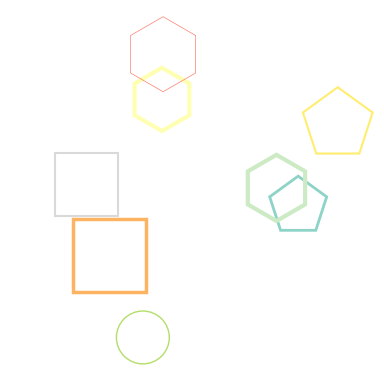[{"shape": "pentagon", "thickness": 2, "radius": 0.39, "center": [0.774, 0.465]}, {"shape": "hexagon", "thickness": 3, "radius": 0.41, "center": [0.421, 0.742]}, {"shape": "hexagon", "thickness": 0.5, "radius": 0.49, "center": [0.424, 0.859]}, {"shape": "square", "thickness": 2.5, "radius": 0.47, "center": [0.284, 0.337]}, {"shape": "circle", "thickness": 1, "radius": 0.34, "center": [0.371, 0.123]}, {"shape": "square", "thickness": 1.5, "radius": 0.41, "center": [0.224, 0.521]}, {"shape": "hexagon", "thickness": 3, "radius": 0.43, "center": [0.718, 0.512]}, {"shape": "pentagon", "thickness": 1.5, "radius": 0.48, "center": [0.877, 0.678]}]